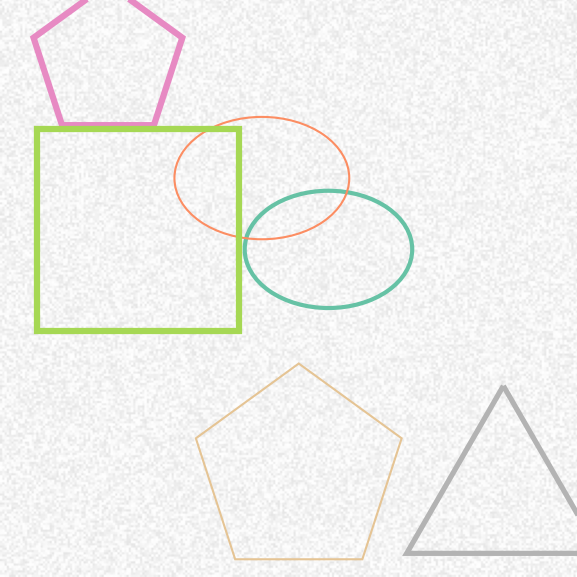[{"shape": "oval", "thickness": 2, "radius": 0.73, "center": [0.569, 0.567]}, {"shape": "oval", "thickness": 1, "radius": 0.76, "center": [0.453, 0.691]}, {"shape": "pentagon", "thickness": 3, "radius": 0.68, "center": [0.187, 0.892]}, {"shape": "square", "thickness": 3, "radius": 0.87, "center": [0.239, 0.601]}, {"shape": "pentagon", "thickness": 1, "radius": 0.94, "center": [0.517, 0.182]}, {"shape": "triangle", "thickness": 2.5, "radius": 0.97, "center": [0.872, 0.138]}]